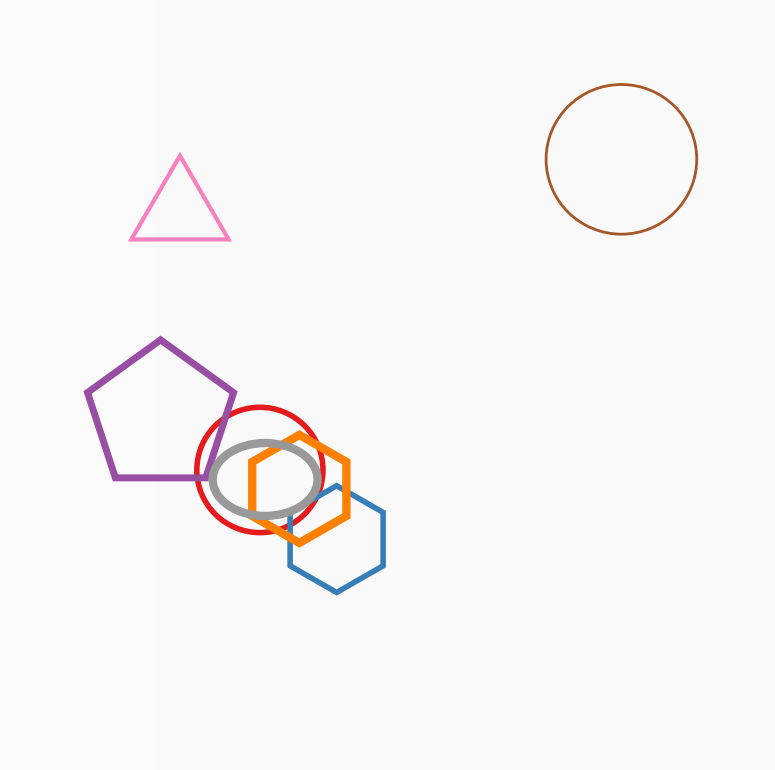[{"shape": "circle", "thickness": 2, "radius": 0.41, "center": [0.335, 0.39]}, {"shape": "hexagon", "thickness": 2, "radius": 0.35, "center": [0.434, 0.3]}, {"shape": "pentagon", "thickness": 2.5, "radius": 0.5, "center": [0.207, 0.46]}, {"shape": "hexagon", "thickness": 3, "radius": 0.35, "center": [0.386, 0.365]}, {"shape": "circle", "thickness": 1, "radius": 0.49, "center": [0.802, 0.793]}, {"shape": "triangle", "thickness": 1.5, "radius": 0.36, "center": [0.232, 0.725]}, {"shape": "oval", "thickness": 3, "radius": 0.34, "center": [0.342, 0.377]}]